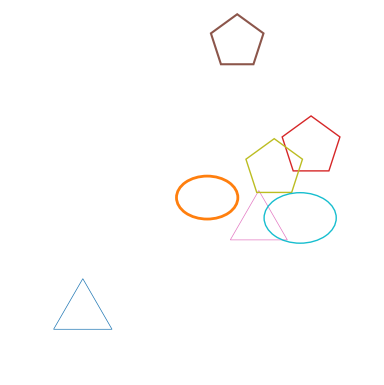[{"shape": "triangle", "thickness": 0.5, "radius": 0.44, "center": [0.215, 0.189]}, {"shape": "oval", "thickness": 2, "radius": 0.4, "center": [0.538, 0.487]}, {"shape": "pentagon", "thickness": 1, "radius": 0.39, "center": [0.808, 0.62]}, {"shape": "pentagon", "thickness": 1.5, "radius": 0.36, "center": [0.616, 0.891]}, {"shape": "triangle", "thickness": 0.5, "radius": 0.43, "center": [0.672, 0.42]}, {"shape": "pentagon", "thickness": 1, "radius": 0.39, "center": [0.712, 0.563]}, {"shape": "oval", "thickness": 1, "radius": 0.47, "center": [0.78, 0.434]}]